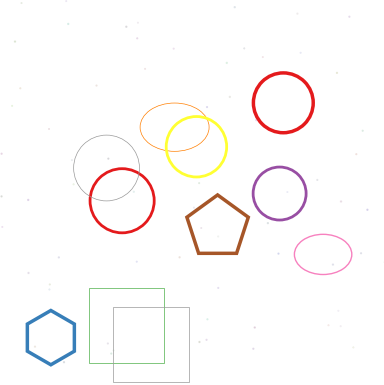[{"shape": "circle", "thickness": 2.5, "radius": 0.39, "center": [0.736, 0.733]}, {"shape": "circle", "thickness": 2, "radius": 0.42, "center": [0.317, 0.479]}, {"shape": "hexagon", "thickness": 2.5, "radius": 0.35, "center": [0.132, 0.123]}, {"shape": "square", "thickness": 0.5, "radius": 0.48, "center": [0.328, 0.154]}, {"shape": "circle", "thickness": 2, "radius": 0.34, "center": [0.726, 0.497]}, {"shape": "oval", "thickness": 0.5, "radius": 0.45, "center": [0.454, 0.67]}, {"shape": "circle", "thickness": 2, "radius": 0.39, "center": [0.51, 0.619]}, {"shape": "pentagon", "thickness": 2.5, "radius": 0.42, "center": [0.565, 0.41]}, {"shape": "oval", "thickness": 1, "radius": 0.37, "center": [0.839, 0.339]}, {"shape": "square", "thickness": 0.5, "radius": 0.49, "center": [0.392, 0.105]}, {"shape": "circle", "thickness": 0.5, "radius": 0.43, "center": [0.277, 0.564]}]